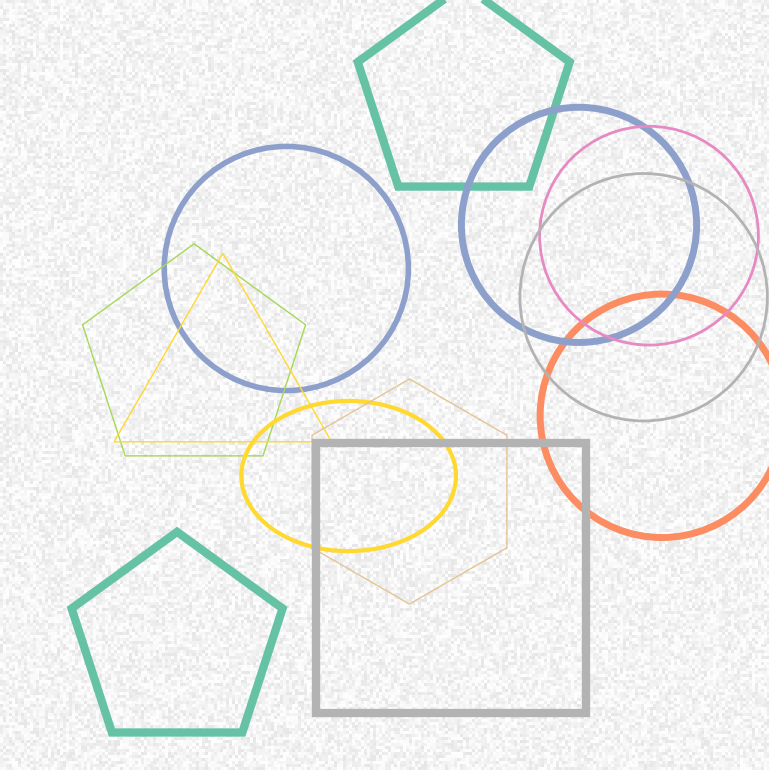[{"shape": "pentagon", "thickness": 3, "radius": 0.72, "center": [0.602, 0.875]}, {"shape": "pentagon", "thickness": 3, "radius": 0.72, "center": [0.23, 0.165]}, {"shape": "circle", "thickness": 2.5, "radius": 0.79, "center": [0.86, 0.46]}, {"shape": "circle", "thickness": 2.5, "radius": 0.76, "center": [0.752, 0.708]}, {"shape": "circle", "thickness": 2, "radius": 0.79, "center": [0.372, 0.651]}, {"shape": "circle", "thickness": 1, "radius": 0.71, "center": [0.843, 0.694]}, {"shape": "pentagon", "thickness": 0.5, "radius": 0.76, "center": [0.252, 0.531]}, {"shape": "triangle", "thickness": 0.5, "radius": 0.82, "center": [0.289, 0.508]}, {"shape": "oval", "thickness": 1.5, "radius": 0.7, "center": [0.453, 0.382]}, {"shape": "hexagon", "thickness": 0.5, "radius": 0.73, "center": [0.532, 0.362]}, {"shape": "circle", "thickness": 1, "radius": 0.8, "center": [0.836, 0.614]}, {"shape": "square", "thickness": 3, "radius": 0.88, "center": [0.586, 0.25]}]